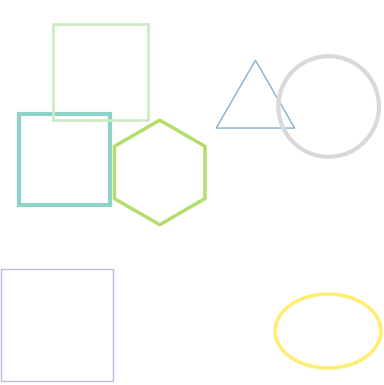[{"shape": "square", "thickness": 3, "radius": 0.59, "center": [0.167, 0.586]}, {"shape": "square", "thickness": 1, "radius": 0.73, "center": [0.149, 0.156]}, {"shape": "triangle", "thickness": 1, "radius": 0.59, "center": [0.663, 0.726]}, {"shape": "hexagon", "thickness": 2.5, "radius": 0.68, "center": [0.415, 0.552]}, {"shape": "circle", "thickness": 3, "radius": 0.65, "center": [0.854, 0.723]}, {"shape": "square", "thickness": 2, "radius": 0.62, "center": [0.261, 0.813]}, {"shape": "oval", "thickness": 2.5, "radius": 0.69, "center": [0.852, 0.14]}]